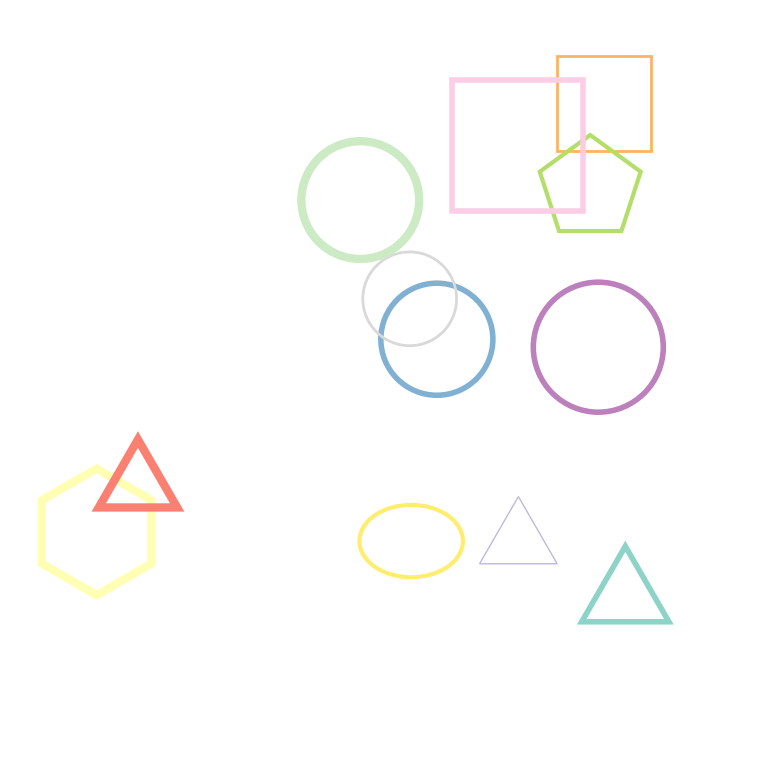[{"shape": "triangle", "thickness": 2, "radius": 0.33, "center": [0.812, 0.225]}, {"shape": "hexagon", "thickness": 3, "radius": 0.41, "center": [0.125, 0.309]}, {"shape": "triangle", "thickness": 0.5, "radius": 0.29, "center": [0.673, 0.297]}, {"shape": "triangle", "thickness": 3, "radius": 0.29, "center": [0.179, 0.37]}, {"shape": "circle", "thickness": 2, "radius": 0.36, "center": [0.567, 0.559]}, {"shape": "square", "thickness": 1, "radius": 0.31, "center": [0.784, 0.866]}, {"shape": "pentagon", "thickness": 1.5, "radius": 0.34, "center": [0.767, 0.756]}, {"shape": "square", "thickness": 2, "radius": 0.43, "center": [0.672, 0.811]}, {"shape": "circle", "thickness": 1, "radius": 0.3, "center": [0.532, 0.612]}, {"shape": "circle", "thickness": 2, "radius": 0.42, "center": [0.777, 0.549]}, {"shape": "circle", "thickness": 3, "radius": 0.38, "center": [0.468, 0.74]}, {"shape": "oval", "thickness": 1.5, "radius": 0.34, "center": [0.534, 0.297]}]